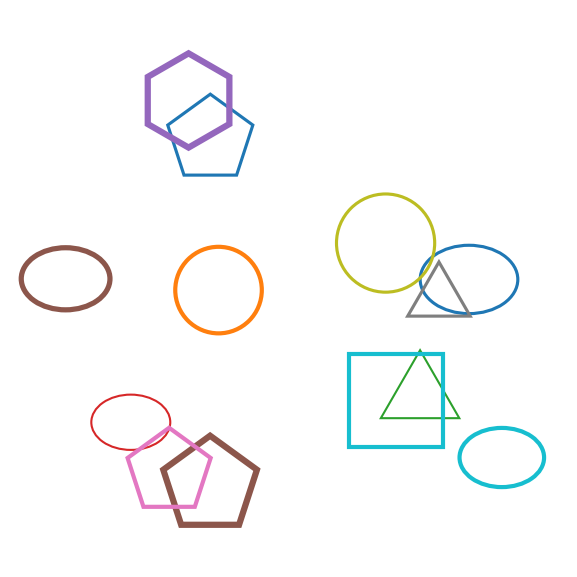[{"shape": "pentagon", "thickness": 1.5, "radius": 0.39, "center": [0.364, 0.759]}, {"shape": "oval", "thickness": 1.5, "radius": 0.42, "center": [0.812, 0.515]}, {"shape": "circle", "thickness": 2, "radius": 0.37, "center": [0.378, 0.497]}, {"shape": "triangle", "thickness": 1, "radius": 0.39, "center": [0.727, 0.314]}, {"shape": "oval", "thickness": 1, "radius": 0.34, "center": [0.226, 0.268]}, {"shape": "hexagon", "thickness": 3, "radius": 0.41, "center": [0.327, 0.825]}, {"shape": "oval", "thickness": 2.5, "radius": 0.38, "center": [0.114, 0.516]}, {"shape": "pentagon", "thickness": 3, "radius": 0.43, "center": [0.364, 0.159]}, {"shape": "pentagon", "thickness": 2, "radius": 0.38, "center": [0.293, 0.183]}, {"shape": "triangle", "thickness": 1.5, "radius": 0.31, "center": [0.76, 0.483]}, {"shape": "circle", "thickness": 1.5, "radius": 0.43, "center": [0.668, 0.578]}, {"shape": "square", "thickness": 2, "radius": 0.41, "center": [0.685, 0.306]}, {"shape": "oval", "thickness": 2, "radius": 0.37, "center": [0.869, 0.207]}]